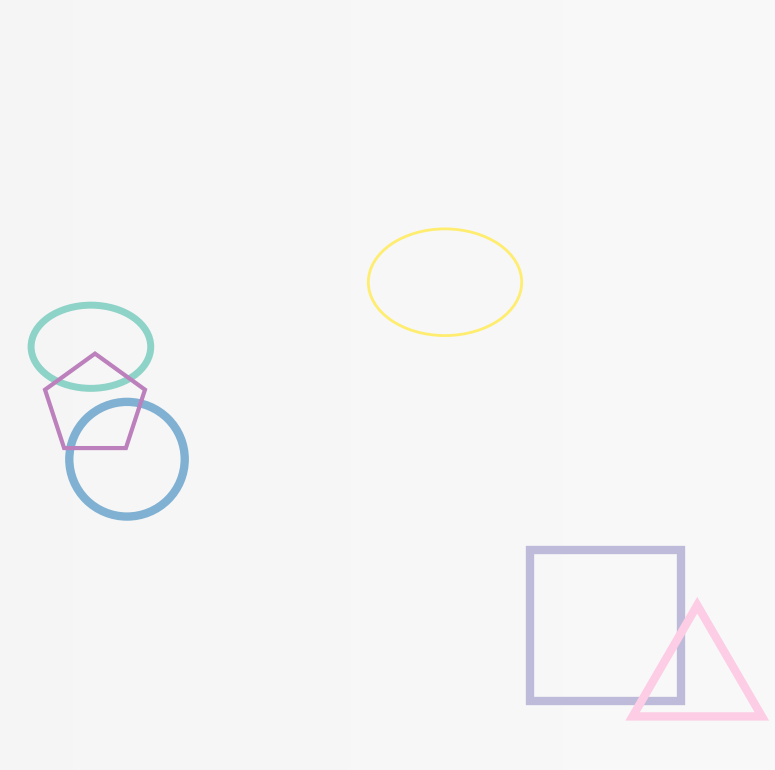[{"shape": "oval", "thickness": 2.5, "radius": 0.39, "center": [0.117, 0.55]}, {"shape": "square", "thickness": 3, "radius": 0.49, "center": [0.781, 0.188]}, {"shape": "circle", "thickness": 3, "radius": 0.37, "center": [0.164, 0.404]}, {"shape": "triangle", "thickness": 3, "radius": 0.48, "center": [0.9, 0.118]}, {"shape": "pentagon", "thickness": 1.5, "radius": 0.34, "center": [0.123, 0.473]}, {"shape": "oval", "thickness": 1, "radius": 0.49, "center": [0.574, 0.633]}]